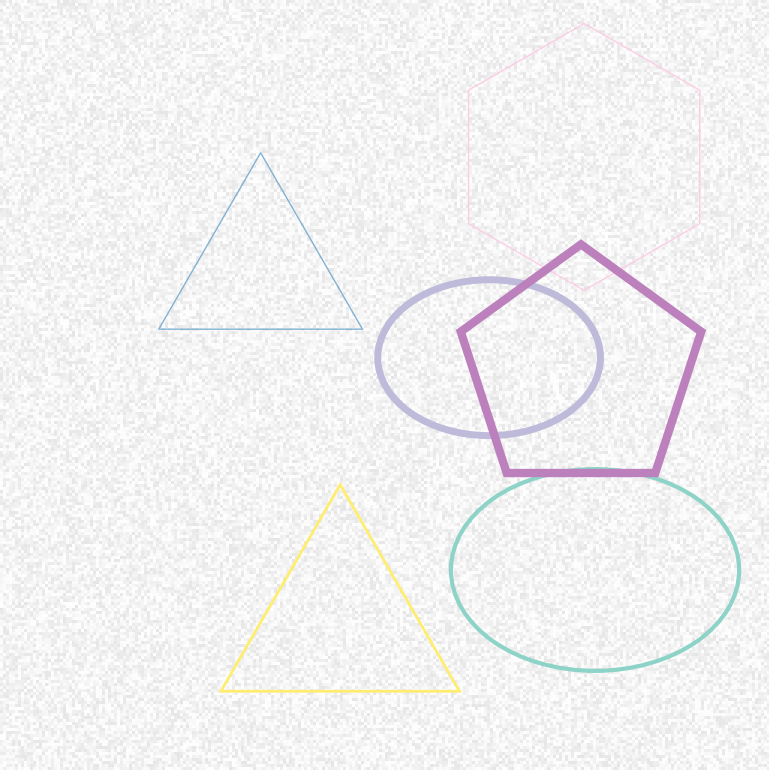[{"shape": "oval", "thickness": 1.5, "radius": 0.94, "center": [0.773, 0.26]}, {"shape": "oval", "thickness": 2.5, "radius": 0.72, "center": [0.635, 0.535]}, {"shape": "triangle", "thickness": 0.5, "radius": 0.76, "center": [0.338, 0.649]}, {"shape": "hexagon", "thickness": 0.5, "radius": 0.87, "center": [0.759, 0.796]}, {"shape": "pentagon", "thickness": 3, "radius": 0.82, "center": [0.755, 0.519]}, {"shape": "triangle", "thickness": 1, "radius": 0.89, "center": [0.442, 0.192]}]